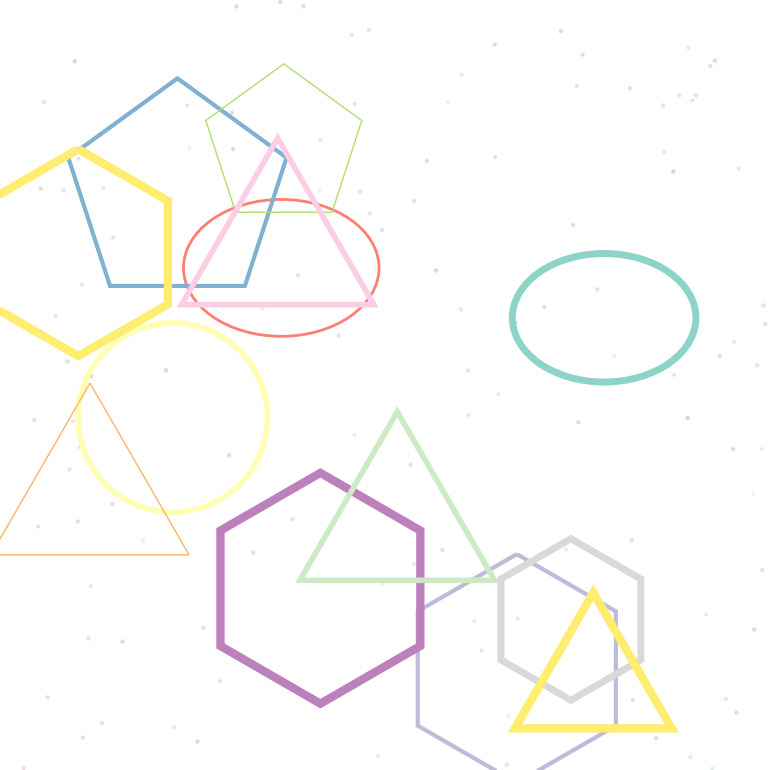[{"shape": "oval", "thickness": 2.5, "radius": 0.6, "center": [0.785, 0.587]}, {"shape": "circle", "thickness": 2, "radius": 0.61, "center": [0.224, 0.458]}, {"shape": "hexagon", "thickness": 1.5, "radius": 0.74, "center": [0.671, 0.132]}, {"shape": "oval", "thickness": 1, "radius": 0.63, "center": [0.365, 0.652]}, {"shape": "pentagon", "thickness": 1.5, "radius": 0.75, "center": [0.23, 0.749]}, {"shape": "triangle", "thickness": 0.5, "radius": 0.74, "center": [0.117, 0.354]}, {"shape": "pentagon", "thickness": 0.5, "radius": 0.53, "center": [0.369, 0.811]}, {"shape": "triangle", "thickness": 2, "radius": 0.72, "center": [0.361, 0.676]}, {"shape": "hexagon", "thickness": 2.5, "radius": 0.52, "center": [0.741, 0.196]}, {"shape": "hexagon", "thickness": 3, "radius": 0.75, "center": [0.416, 0.236]}, {"shape": "triangle", "thickness": 2, "radius": 0.73, "center": [0.516, 0.319]}, {"shape": "triangle", "thickness": 3, "radius": 0.59, "center": [0.77, 0.113]}, {"shape": "hexagon", "thickness": 3, "radius": 0.67, "center": [0.102, 0.672]}]